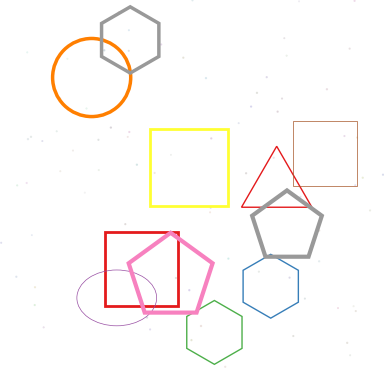[{"shape": "triangle", "thickness": 1, "radius": 0.53, "center": [0.719, 0.515]}, {"shape": "square", "thickness": 2, "radius": 0.48, "center": [0.367, 0.302]}, {"shape": "hexagon", "thickness": 1, "radius": 0.41, "center": [0.703, 0.257]}, {"shape": "hexagon", "thickness": 1, "radius": 0.41, "center": [0.557, 0.137]}, {"shape": "oval", "thickness": 0.5, "radius": 0.52, "center": [0.303, 0.226]}, {"shape": "circle", "thickness": 2.5, "radius": 0.51, "center": [0.238, 0.799]}, {"shape": "square", "thickness": 2, "radius": 0.5, "center": [0.491, 0.564]}, {"shape": "square", "thickness": 0.5, "radius": 0.42, "center": [0.844, 0.602]}, {"shape": "pentagon", "thickness": 3, "radius": 0.57, "center": [0.443, 0.281]}, {"shape": "pentagon", "thickness": 3, "radius": 0.48, "center": [0.745, 0.41]}, {"shape": "hexagon", "thickness": 2.5, "radius": 0.43, "center": [0.338, 0.896]}]